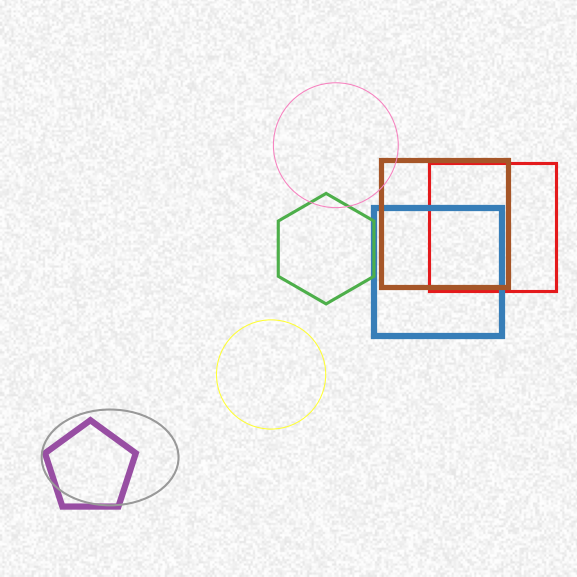[{"shape": "square", "thickness": 1.5, "radius": 0.55, "center": [0.853, 0.606]}, {"shape": "square", "thickness": 3, "radius": 0.55, "center": [0.758, 0.528]}, {"shape": "hexagon", "thickness": 1.5, "radius": 0.48, "center": [0.565, 0.569]}, {"shape": "pentagon", "thickness": 3, "radius": 0.41, "center": [0.157, 0.189]}, {"shape": "circle", "thickness": 0.5, "radius": 0.47, "center": [0.469, 0.351]}, {"shape": "square", "thickness": 2.5, "radius": 0.55, "center": [0.769, 0.612]}, {"shape": "circle", "thickness": 0.5, "radius": 0.54, "center": [0.582, 0.748]}, {"shape": "oval", "thickness": 1, "radius": 0.59, "center": [0.191, 0.207]}]